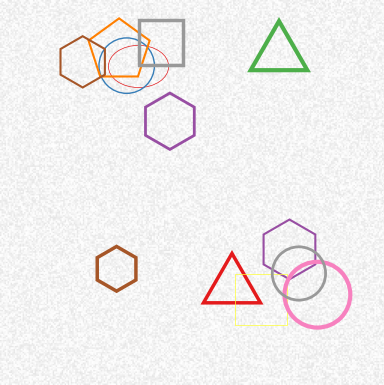[{"shape": "oval", "thickness": 0.5, "radius": 0.39, "center": [0.36, 0.827]}, {"shape": "triangle", "thickness": 2.5, "radius": 0.43, "center": [0.603, 0.256]}, {"shape": "circle", "thickness": 1, "radius": 0.36, "center": [0.329, 0.83]}, {"shape": "triangle", "thickness": 3, "radius": 0.42, "center": [0.725, 0.86]}, {"shape": "hexagon", "thickness": 2, "radius": 0.37, "center": [0.441, 0.685]}, {"shape": "hexagon", "thickness": 1.5, "radius": 0.39, "center": [0.752, 0.352]}, {"shape": "pentagon", "thickness": 1.5, "radius": 0.42, "center": [0.309, 0.869]}, {"shape": "square", "thickness": 0.5, "radius": 0.34, "center": [0.677, 0.222]}, {"shape": "hexagon", "thickness": 1.5, "radius": 0.33, "center": [0.215, 0.839]}, {"shape": "hexagon", "thickness": 2.5, "radius": 0.29, "center": [0.303, 0.302]}, {"shape": "circle", "thickness": 3, "radius": 0.43, "center": [0.824, 0.235]}, {"shape": "circle", "thickness": 2, "radius": 0.35, "center": [0.776, 0.29]}, {"shape": "square", "thickness": 2.5, "radius": 0.29, "center": [0.418, 0.889]}]